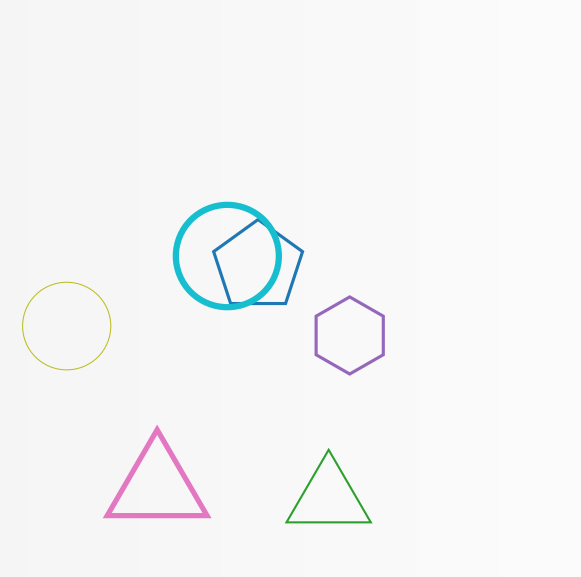[{"shape": "pentagon", "thickness": 1.5, "radius": 0.4, "center": [0.444, 0.539]}, {"shape": "triangle", "thickness": 1, "radius": 0.42, "center": [0.565, 0.136]}, {"shape": "hexagon", "thickness": 1.5, "radius": 0.33, "center": [0.602, 0.418]}, {"shape": "triangle", "thickness": 2.5, "radius": 0.5, "center": [0.27, 0.156]}, {"shape": "circle", "thickness": 0.5, "radius": 0.38, "center": [0.115, 0.435]}, {"shape": "circle", "thickness": 3, "radius": 0.44, "center": [0.391, 0.556]}]